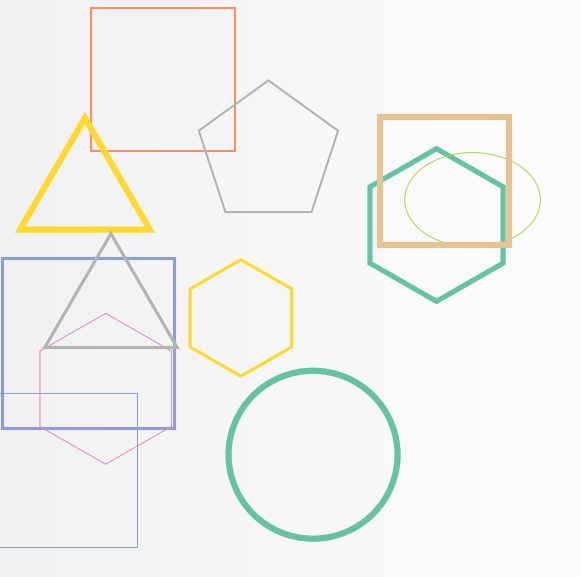[{"shape": "hexagon", "thickness": 2.5, "radius": 0.66, "center": [0.751, 0.61]}, {"shape": "circle", "thickness": 3, "radius": 0.73, "center": [0.539, 0.212]}, {"shape": "square", "thickness": 1, "radius": 0.62, "center": [0.281, 0.862]}, {"shape": "square", "thickness": 1.5, "radius": 0.74, "center": [0.152, 0.405]}, {"shape": "square", "thickness": 0.5, "radius": 0.67, "center": [0.102, 0.186]}, {"shape": "hexagon", "thickness": 0.5, "radius": 0.65, "center": [0.182, 0.326]}, {"shape": "oval", "thickness": 0.5, "radius": 0.58, "center": [0.813, 0.653]}, {"shape": "hexagon", "thickness": 1.5, "radius": 0.5, "center": [0.414, 0.449]}, {"shape": "triangle", "thickness": 3, "radius": 0.64, "center": [0.146, 0.666]}, {"shape": "square", "thickness": 3, "radius": 0.55, "center": [0.764, 0.685]}, {"shape": "triangle", "thickness": 1.5, "radius": 0.66, "center": [0.191, 0.463]}, {"shape": "pentagon", "thickness": 1, "radius": 0.63, "center": [0.462, 0.734]}]